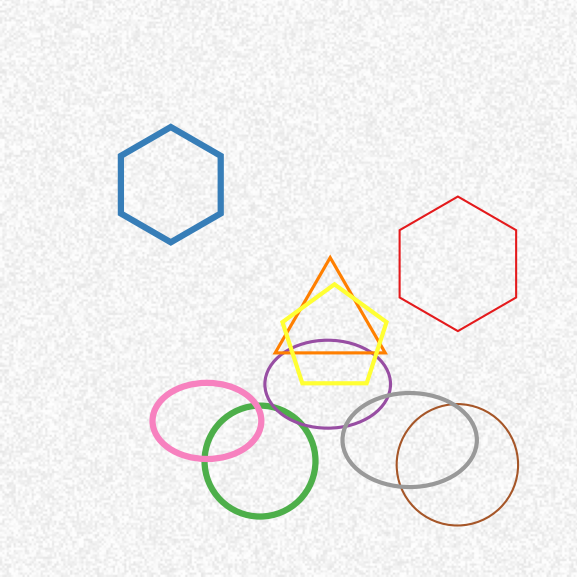[{"shape": "hexagon", "thickness": 1, "radius": 0.58, "center": [0.793, 0.542]}, {"shape": "hexagon", "thickness": 3, "radius": 0.5, "center": [0.296, 0.679]}, {"shape": "circle", "thickness": 3, "radius": 0.48, "center": [0.45, 0.201]}, {"shape": "oval", "thickness": 1.5, "radius": 0.54, "center": [0.567, 0.334]}, {"shape": "triangle", "thickness": 1.5, "radius": 0.55, "center": [0.572, 0.443]}, {"shape": "pentagon", "thickness": 2, "radius": 0.47, "center": [0.579, 0.412]}, {"shape": "circle", "thickness": 1, "radius": 0.53, "center": [0.792, 0.194]}, {"shape": "oval", "thickness": 3, "radius": 0.47, "center": [0.358, 0.27]}, {"shape": "oval", "thickness": 2, "radius": 0.58, "center": [0.709, 0.237]}]